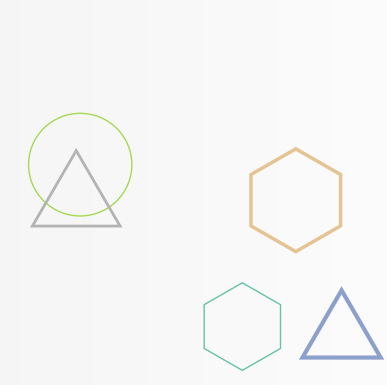[{"shape": "hexagon", "thickness": 1, "radius": 0.57, "center": [0.625, 0.152]}, {"shape": "triangle", "thickness": 3, "radius": 0.58, "center": [0.881, 0.13]}, {"shape": "circle", "thickness": 1, "radius": 0.67, "center": [0.207, 0.572]}, {"shape": "hexagon", "thickness": 2.5, "radius": 0.67, "center": [0.763, 0.48]}, {"shape": "triangle", "thickness": 2, "radius": 0.65, "center": [0.197, 0.478]}]